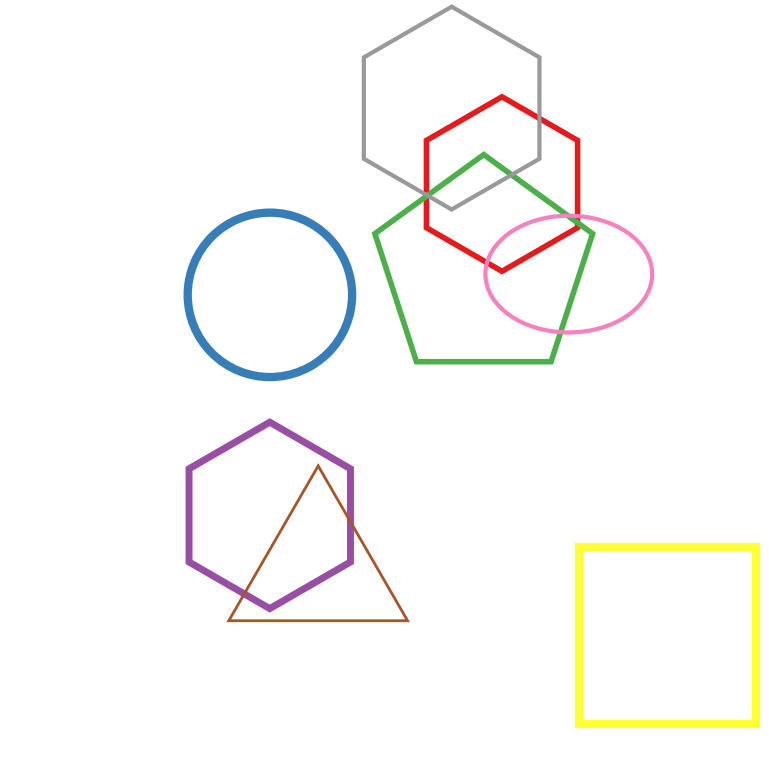[{"shape": "hexagon", "thickness": 2, "radius": 0.57, "center": [0.652, 0.761]}, {"shape": "circle", "thickness": 3, "radius": 0.53, "center": [0.351, 0.617]}, {"shape": "pentagon", "thickness": 2, "radius": 0.74, "center": [0.628, 0.651]}, {"shape": "hexagon", "thickness": 2.5, "radius": 0.61, "center": [0.35, 0.331]}, {"shape": "square", "thickness": 3, "radius": 0.57, "center": [0.867, 0.174]}, {"shape": "triangle", "thickness": 1, "radius": 0.67, "center": [0.413, 0.261]}, {"shape": "oval", "thickness": 1.5, "radius": 0.54, "center": [0.739, 0.644]}, {"shape": "hexagon", "thickness": 1.5, "radius": 0.66, "center": [0.587, 0.86]}]